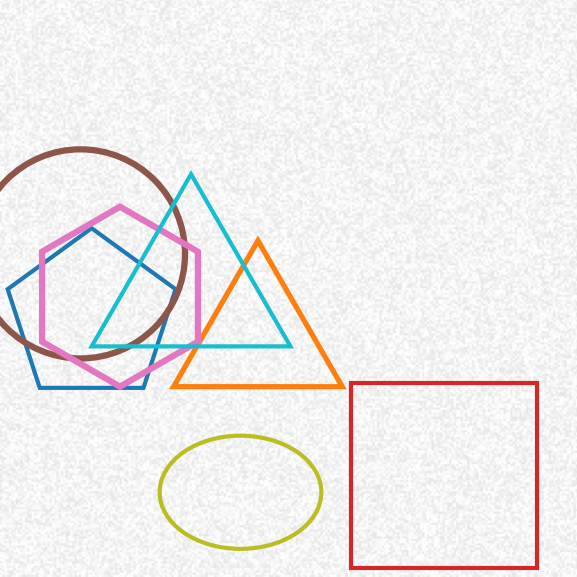[{"shape": "pentagon", "thickness": 2, "radius": 0.76, "center": [0.159, 0.451]}, {"shape": "triangle", "thickness": 2.5, "radius": 0.84, "center": [0.447, 0.414]}, {"shape": "square", "thickness": 2, "radius": 0.8, "center": [0.769, 0.176]}, {"shape": "circle", "thickness": 3, "radius": 0.91, "center": [0.139, 0.559]}, {"shape": "hexagon", "thickness": 3, "radius": 0.78, "center": [0.208, 0.485]}, {"shape": "oval", "thickness": 2, "radius": 0.7, "center": [0.416, 0.147]}, {"shape": "triangle", "thickness": 2, "radius": 0.99, "center": [0.331, 0.499]}]